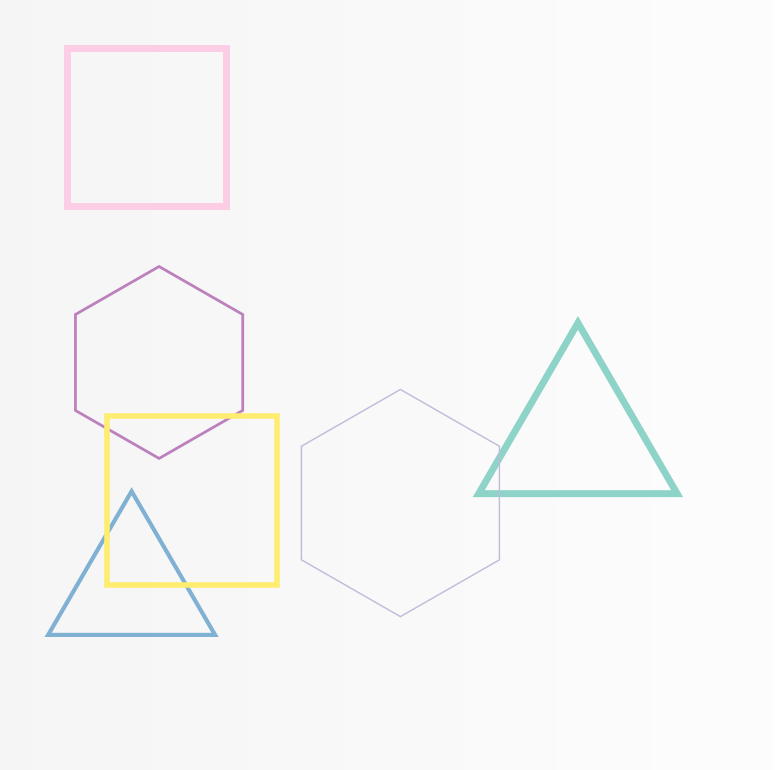[{"shape": "triangle", "thickness": 2.5, "radius": 0.74, "center": [0.746, 0.433]}, {"shape": "hexagon", "thickness": 0.5, "radius": 0.74, "center": [0.517, 0.347]}, {"shape": "triangle", "thickness": 1.5, "radius": 0.62, "center": [0.17, 0.238]}, {"shape": "square", "thickness": 2.5, "radius": 0.51, "center": [0.189, 0.835]}, {"shape": "hexagon", "thickness": 1, "radius": 0.62, "center": [0.205, 0.529]}, {"shape": "square", "thickness": 2, "radius": 0.55, "center": [0.248, 0.35]}]